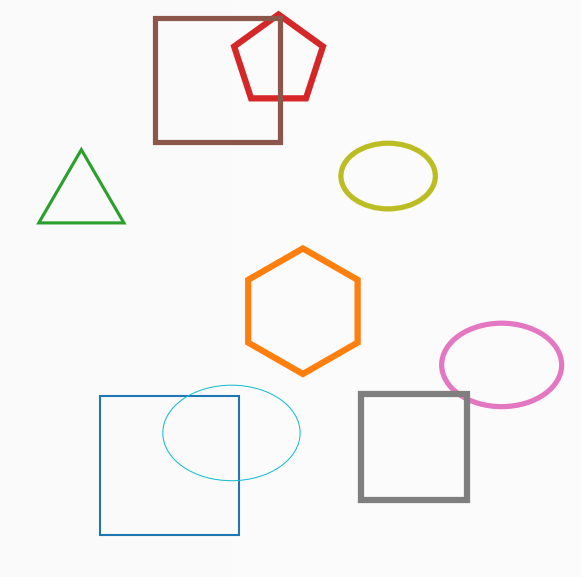[{"shape": "square", "thickness": 1, "radius": 0.6, "center": [0.292, 0.194]}, {"shape": "hexagon", "thickness": 3, "radius": 0.54, "center": [0.521, 0.46]}, {"shape": "triangle", "thickness": 1.5, "radius": 0.42, "center": [0.14, 0.655]}, {"shape": "pentagon", "thickness": 3, "radius": 0.4, "center": [0.479, 0.894]}, {"shape": "square", "thickness": 2.5, "radius": 0.54, "center": [0.374, 0.86]}, {"shape": "oval", "thickness": 2.5, "radius": 0.52, "center": [0.863, 0.367]}, {"shape": "square", "thickness": 3, "radius": 0.46, "center": [0.712, 0.225]}, {"shape": "oval", "thickness": 2.5, "radius": 0.41, "center": [0.668, 0.694]}, {"shape": "oval", "thickness": 0.5, "radius": 0.59, "center": [0.398, 0.249]}]